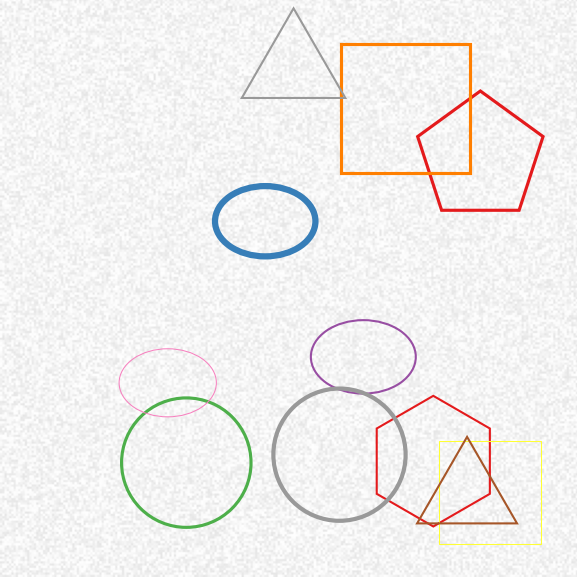[{"shape": "hexagon", "thickness": 1, "radius": 0.57, "center": [0.75, 0.201]}, {"shape": "pentagon", "thickness": 1.5, "radius": 0.57, "center": [0.832, 0.727]}, {"shape": "oval", "thickness": 3, "radius": 0.43, "center": [0.459, 0.616]}, {"shape": "circle", "thickness": 1.5, "radius": 0.56, "center": [0.323, 0.198]}, {"shape": "oval", "thickness": 1, "radius": 0.45, "center": [0.629, 0.381]}, {"shape": "square", "thickness": 1.5, "radius": 0.56, "center": [0.702, 0.811]}, {"shape": "square", "thickness": 0.5, "radius": 0.44, "center": [0.848, 0.146]}, {"shape": "triangle", "thickness": 1, "radius": 0.5, "center": [0.809, 0.143]}, {"shape": "oval", "thickness": 0.5, "radius": 0.42, "center": [0.29, 0.336]}, {"shape": "triangle", "thickness": 1, "radius": 0.52, "center": [0.508, 0.881]}, {"shape": "circle", "thickness": 2, "radius": 0.57, "center": [0.588, 0.212]}]